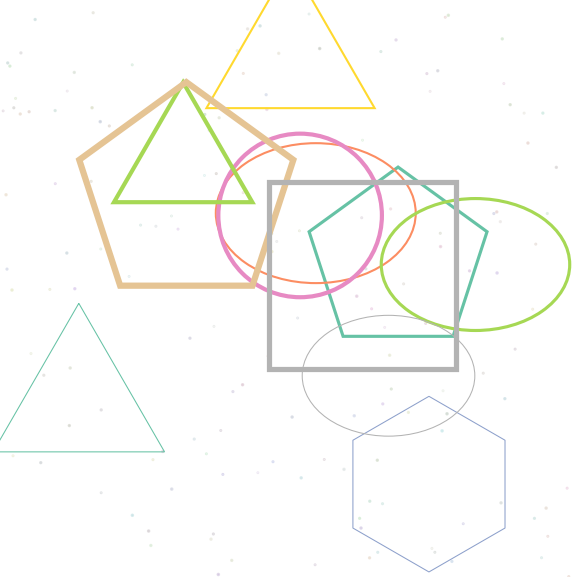[{"shape": "triangle", "thickness": 0.5, "radius": 0.86, "center": [0.136, 0.302]}, {"shape": "pentagon", "thickness": 1.5, "radius": 0.81, "center": [0.689, 0.548]}, {"shape": "oval", "thickness": 1, "radius": 0.87, "center": [0.547, 0.63]}, {"shape": "hexagon", "thickness": 0.5, "radius": 0.76, "center": [0.743, 0.161]}, {"shape": "circle", "thickness": 2, "radius": 0.71, "center": [0.52, 0.626]}, {"shape": "triangle", "thickness": 2, "radius": 0.69, "center": [0.317, 0.718]}, {"shape": "oval", "thickness": 1.5, "radius": 0.82, "center": [0.823, 0.541]}, {"shape": "triangle", "thickness": 1, "radius": 0.84, "center": [0.503, 0.896]}, {"shape": "pentagon", "thickness": 3, "radius": 0.97, "center": [0.323, 0.662]}, {"shape": "square", "thickness": 2.5, "radius": 0.81, "center": [0.628, 0.522]}, {"shape": "oval", "thickness": 0.5, "radius": 0.75, "center": [0.673, 0.349]}]